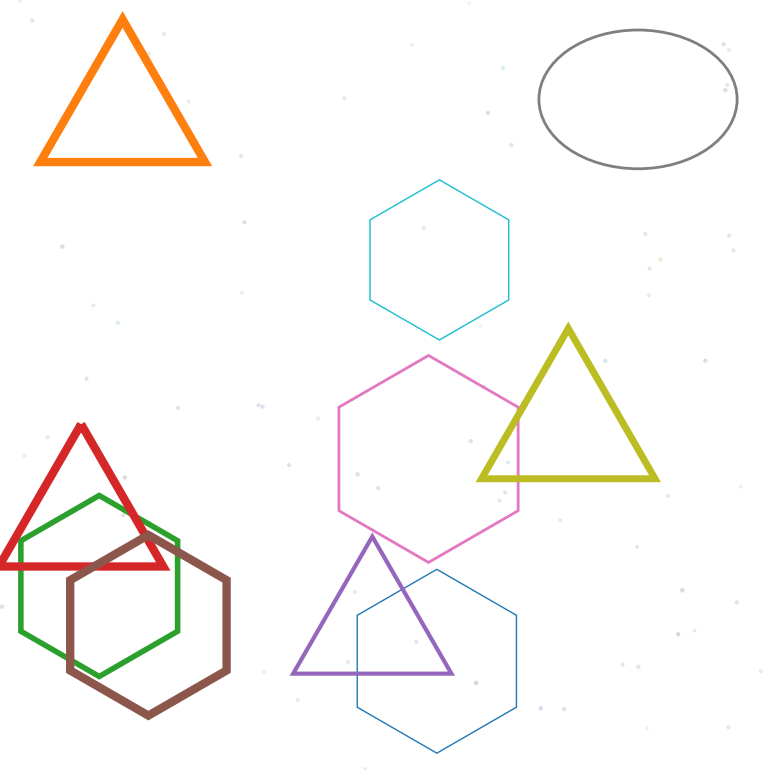[{"shape": "hexagon", "thickness": 0.5, "radius": 0.6, "center": [0.567, 0.141]}, {"shape": "triangle", "thickness": 3, "radius": 0.62, "center": [0.159, 0.851]}, {"shape": "hexagon", "thickness": 2, "radius": 0.59, "center": [0.129, 0.239]}, {"shape": "triangle", "thickness": 3, "radius": 0.62, "center": [0.105, 0.326]}, {"shape": "triangle", "thickness": 1.5, "radius": 0.59, "center": [0.484, 0.184]}, {"shape": "hexagon", "thickness": 3, "radius": 0.59, "center": [0.193, 0.188]}, {"shape": "hexagon", "thickness": 1, "radius": 0.67, "center": [0.557, 0.404]}, {"shape": "oval", "thickness": 1, "radius": 0.64, "center": [0.829, 0.871]}, {"shape": "triangle", "thickness": 2.5, "radius": 0.65, "center": [0.738, 0.443]}, {"shape": "hexagon", "thickness": 0.5, "radius": 0.52, "center": [0.571, 0.662]}]